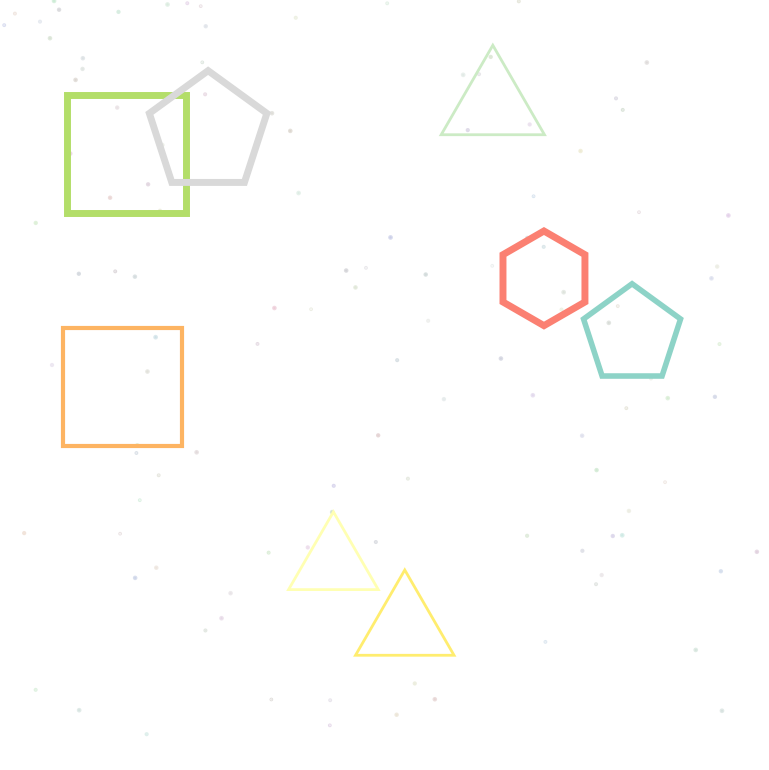[{"shape": "pentagon", "thickness": 2, "radius": 0.33, "center": [0.821, 0.565]}, {"shape": "triangle", "thickness": 1, "radius": 0.34, "center": [0.433, 0.268]}, {"shape": "hexagon", "thickness": 2.5, "radius": 0.31, "center": [0.706, 0.639]}, {"shape": "square", "thickness": 1.5, "radius": 0.38, "center": [0.159, 0.498]}, {"shape": "square", "thickness": 2.5, "radius": 0.38, "center": [0.164, 0.8]}, {"shape": "pentagon", "thickness": 2.5, "radius": 0.4, "center": [0.27, 0.828]}, {"shape": "triangle", "thickness": 1, "radius": 0.39, "center": [0.64, 0.864]}, {"shape": "triangle", "thickness": 1, "radius": 0.37, "center": [0.526, 0.186]}]